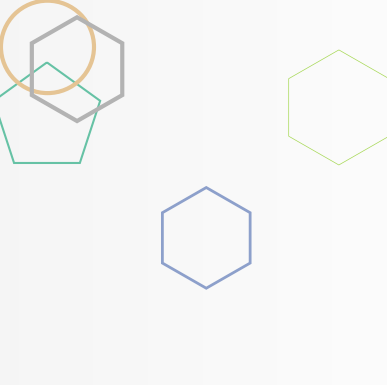[{"shape": "pentagon", "thickness": 1.5, "radius": 0.72, "center": [0.121, 0.694]}, {"shape": "hexagon", "thickness": 2, "radius": 0.65, "center": [0.532, 0.382]}, {"shape": "hexagon", "thickness": 0.5, "radius": 0.75, "center": [0.874, 0.721]}, {"shape": "circle", "thickness": 3, "radius": 0.6, "center": [0.123, 0.878]}, {"shape": "hexagon", "thickness": 3, "radius": 0.67, "center": [0.199, 0.82]}]